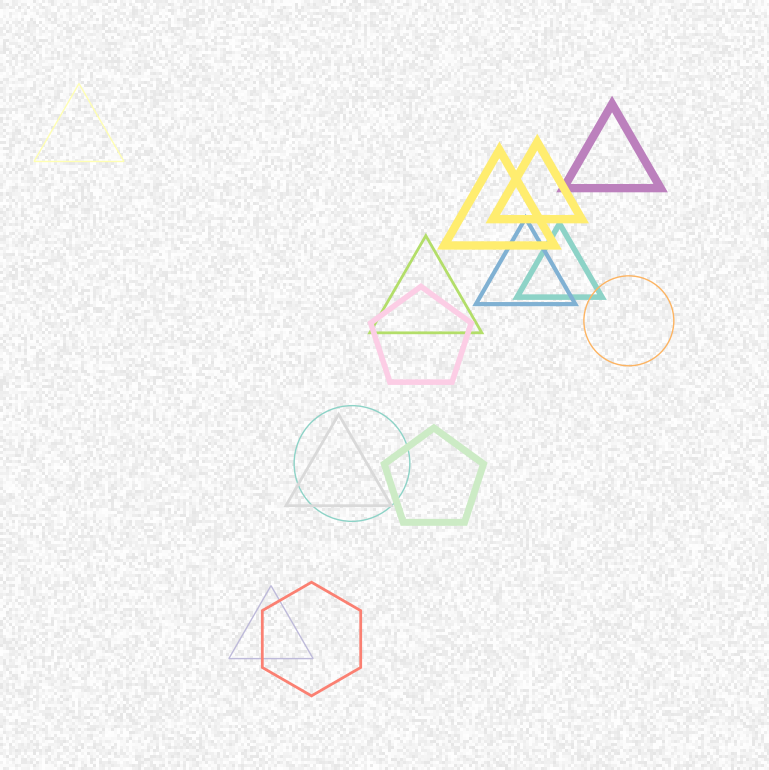[{"shape": "triangle", "thickness": 2, "radius": 0.32, "center": [0.727, 0.646]}, {"shape": "circle", "thickness": 0.5, "radius": 0.38, "center": [0.457, 0.398]}, {"shape": "triangle", "thickness": 0.5, "radius": 0.34, "center": [0.103, 0.824]}, {"shape": "triangle", "thickness": 0.5, "radius": 0.32, "center": [0.352, 0.176]}, {"shape": "hexagon", "thickness": 1, "radius": 0.37, "center": [0.405, 0.17]}, {"shape": "triangle", "thickness": 1.5, "radius": 0.37, "center": [0.683, 0.642]}, {"shape": "circle", "thickness": 0.5, "radius": 0.29, "center": [0.817, 0.583]}, {"shape": "triangle", "thickness": 1, "radius": 0.42, "center": [0.553, 0.61]}, {"shape": "pentagon", "thickness": 2, "radius": 0.34, "center": [0.547, 0.559]}, {"shape": "triangle", "thickness": 1, "radius": 0.4, "center": [0.44, 0.383]}, {"shape": "triangle", "thickness": 3, "radius": 0.36, "center": [0.795, 0.792]}, {"shape": "pentagon", "thickness": 2.5, "radius": 0.34, "center": [0.564, 0.376]}, {"shape": "triangle", "thickness": 3, "radius": 0.33, "center": [0.698, 0.749]}, {"shape": "triangle", "thickness": 3, "radius": 0.41, "center": [0.649, 0.723]}]